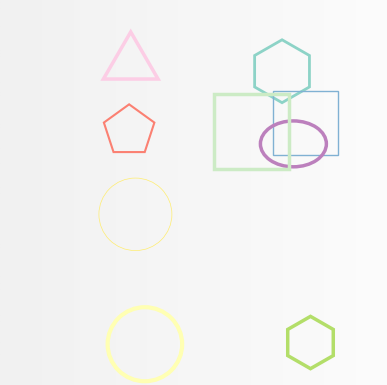[{"shape": "hexagon", "thickness": 2, "radius": 0.41, "center": [0.728, 0.815]}, {"shape": "circle", "thickness": 3, "radius": 0.48, "center": [0.374, 0.106]}, {"shape": "pentagon", "thickness": 1.5, "radius": 0.34, "center": [0.333, 0.66]}, {"shape": "square", "thickness": 1, "radius": 0.42, "center": [0.788, 0.681]}, {"shape": "hexagon", "thickness": 2.5, "radius": 0.34, "center": [0.801, 0.11]}, {"shape": "triangle", "thickness": 2.5, "radius": 0.41, "center": [0.337, 0.835]}, {"shape": "oval", "thickness": 2.5, "radius": 0.43, "center": [0.757, 0.626]}, {"shape": "square", "thickness": 2.5, "radius": 0.48, "center": [0.649, 0.658]}, {"shape": "circle", "thickness": 0.5, "radius": 0.47, "center": [0.349, 0.443]}]